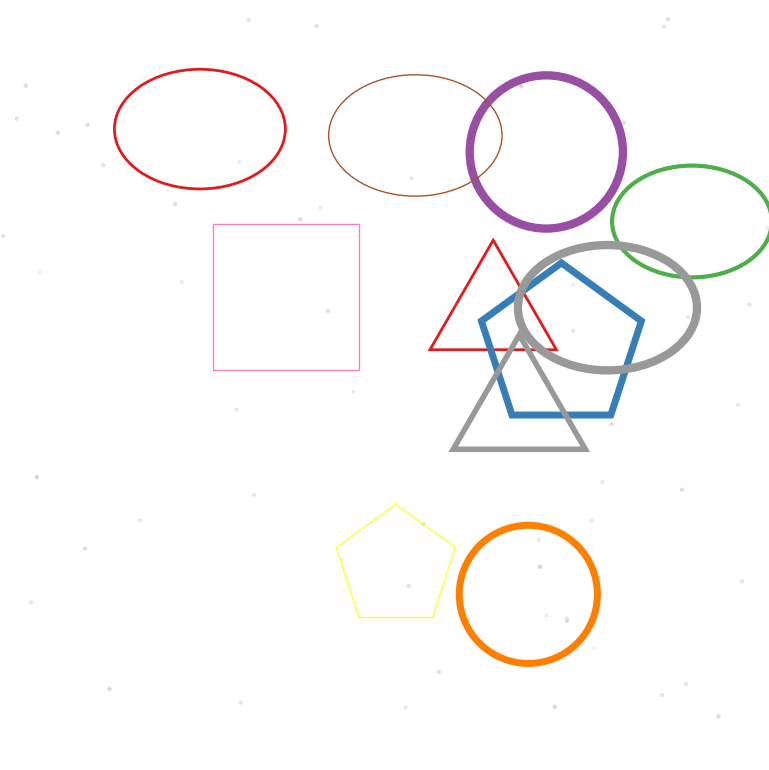[{"shape": "triangle", "thickness": 1, "radius": 0.47, "center": [0.64, 0.593]}, {"shape": "oval", "thickness": 1, "radius": 0.56, "center": [0.26, 0.832]}, {"shape": "pentagon", "thickness": 2.5, "radius": 0.55, "center": [0.729, 0.549]}, {"shape": "oval", "thickness": 1.5, "radius": 0.52, "center": [0.899, 0.712]}, {"shape": "circle", "thickness": 3, "radius": 0.5, "center": [0.709, 0.803]}, {"shape": "circle", "thickness": 2.5, "radius": 0.45, "center": [0.686, 0.228]}, {"shape": "pentagon", "thickness": 0.5, "radius": 0.41, "center": [0.514, 0.264]}, {"shape": "oval", "thickness": 0.5, "radius": 0.56, "center": [0.539, 0.824]}, {"shape": "square", "thickness": 0.5, "radius": 0.47, "center": [0.371, 0.614]}, {"shape": "oval", "thickness": 3, "radius": 0.58, "center": [0.789, 0.6]}, {"shape": "triangle", "thickness": 2, "radius": 0.5, "center": [0.674, 0.466]}]